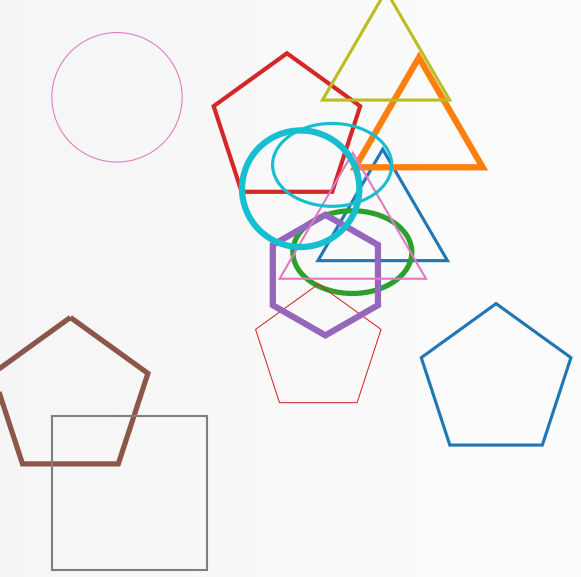[{"shape": "triangle", "thickness": 1.5, "radius": 0.64, "center": [0.658, 0.612]}, {"shape": "pentagon", "thickness": 1.5, "radius": 0.68, "center": [0.853, 0.338]}, {"shape": "triangle", "thickness": 3, "radius": 0.63, "center": [0.721, 0.773]}, {"shape": "oval", "thickness": 2.5, "radius": 0.51, "center": [0.606, 0.563]}, {"shape": "pentagon", "thickness": 2, "radius": 0.66, "center": [0.494, 0.774]}, {"shape": "pentagon", "thickness": 0.5, "radius": 0.57, "center": [0.548, 0.394]}, {"shape": "hexagon", "thickness": 3, "radius": 0.52, "center": [0.56, 0.523]}, {"shape": "pentagon", "thickness": 2.5, "radius": 0.7, "center": [0.121, 0.309]}, {"shape": "circle", "thickness": 0.5, "radius": 0.56, "center": [0.201, 0.831]}, {"shape": "triangle", "thickness": 1, "radius": 0.73, "center": [0.607, 0.589]}, {"shape": "square", "thickness": 1, "radius": 0.67, "center": [0.222, 0.146]}, {"shape": "triangle", "thickness": 1.5, "radius": 0.63, "center": [0.664, 0.889]}, {"shape": "circle", "thickness": 3, "radius": 0.5, "center": [0.517, 0.672]}, {"shape": "oval", "thickness": 1.5, "radius": 0.51, "center": [0.571, 0.714]}]